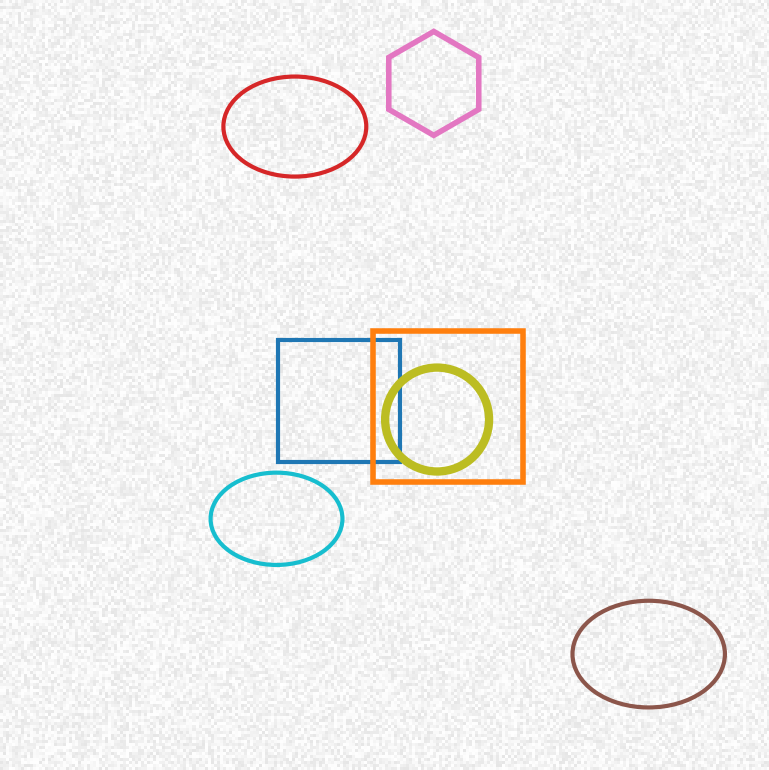[{"shape": "square", "thickness": 1.5, "radius": 0.39, "center": [0.441, 0.479]}, {"shape": "square", "thickness": 2, "radius": 0.49, "center": [0.582, 0.472]}, {"shape": "oval", "thickness": 1.5, "radius": 0.46, "center": [0.383, 0.836]}, {"shape": "oval", "thickness": 1.5, "radius": 0.49, "center": [0.842, 0.151]}, {"shape": "hexagon", "thickness": 2, "radius": 0.34, "center": [0.563, 0.892]}, {"shape": "circle", "thickness": 3, "radius": 0.34, "center": [0.568, 0.455]}, {"shape": "oval", "thickness": 1.5, "radius": 0.43, "center": [0.359, 0.326]}]